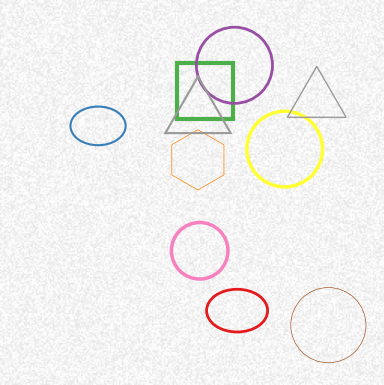[{"shape": "oval", "thickness": 2, "radius": 0.4, "center": [0.616, 0.193]}, {"shape": "oval", "thickness": 1.5, "radius": 0.36, "center": [0.255, 0.673]}, {"shape": "square", "thickness": 3, "radius": 0.36, "center": [0.533, 0.763]}, {"shape": "circle", "thickness": 2, "radius": 0.49, "center": [0.609, 0.83]}, {"shape": "hexagon", "thickness": 0.5, "radius": 0.39, "center": [0.514, 0.585]}, {"shape": "circle", "thickness": 2.5, "radius": 0.49, "center": [0.739, 0.613]}, {"shape": "circle", "thickness": 0.5, "radius": 0.49, "center": [0.853, 0.155]}, {"shape": "circle", "thickness": 2.5, "radius": 0.37, "center": [0.519, 0.349]}, {"shape": "triangle", "thickness": 1, "radius": 0.44, "center": [0.823, 0.739]}, {"shape": "triangle", "thickness": 1.5, "radius": 0.49, "center": [0.514, 0.703]}]